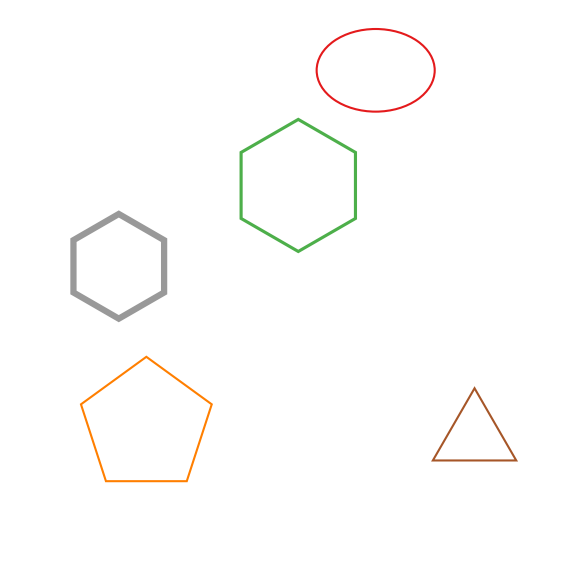[{"shape": "oval", "thickness": 1, "radius": 0.51, "center": [0.651, 0.877]}, {"shape": "hexagon", "thickness": 1.5, "radius": 0.57, "center": [0.517, 0.678]}, {"shape": "pentagon", "thickness": 1, "radius": 0.6, "center": [0.253, 0.262]}, {"shape": "triangle", "thickness": 1, "radius": 0.42, "center": [0.822, 0.243]}, {"shape": "hexagon", "thickness": 3, "radius": 0.45, "center": [0.206, 0.538]}]